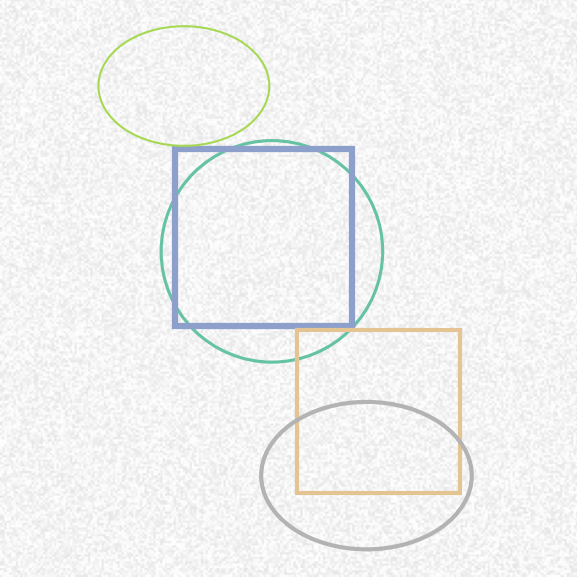[{"shape": "circle", "thickness": 1.5, "radius": 0.96, "center": [0.471, 0.564]}, {"shape": "square", "thickness": 3, "radius": 0.77, "center": [0.457, 0.588]}, {"shape": "oval", "thickness": 1, "radius": 0.74, "center": [0.318, 0.85]}, {"shape": "square", "thickness": 2, "radius": 0.7, "center": [0.655, 0.287]}, {"shape": "oval", "thickness": 2, "radius": 0.91, "center": [0.635, 0.176]}]